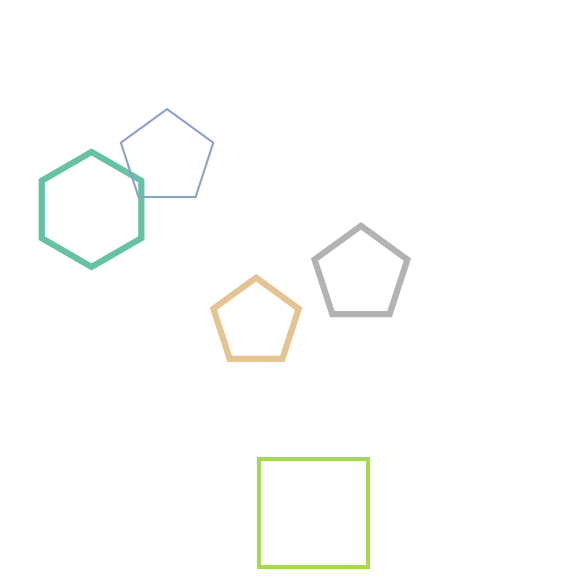[{"shape": "hexagon", "thickness": 3, "radius": 0.5, "center": [0.159, 0.636]}, {"shape": "pentagon", "thickness": 1, "radius": 0.42, "center": [0.289, 0.726]}, {"shape": "square", "thickness": 2, "radius": 0.47, "center": [0.542, 0.111]}, {"shape": "pentagon", "thickness": 3, "radius": 0.39, "center": [0.443, 0.441]}, {"shape": "pentagon", "thickness": 3, "radius": 0.42, "center": [0.625, 0.524]}]